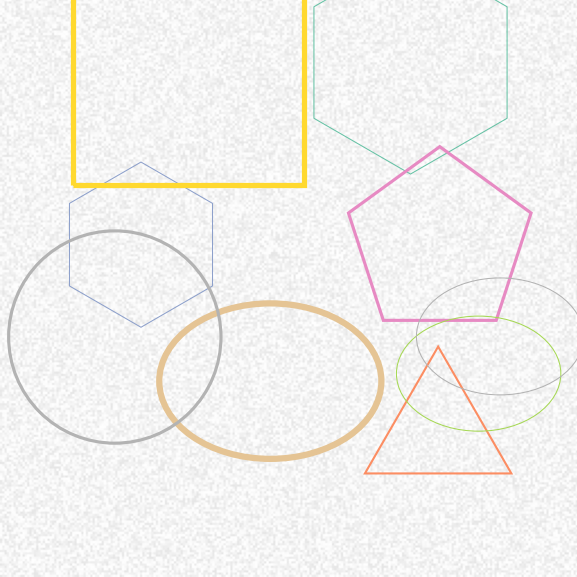[{"shape": "hexagon", "thickness": 0.5, "radius": 0.97, "center": [0.711, 0.891]}, {"shape": "triangle", "thickness": 1, "radius": 0.73, "center": [0.759, 0.253]}, {"shape": "hexagon", "thickness": 0.5, "radius": 0.72, "center": [0.244, 0.575]}, {"shape": "pentagon", "thickness": 1.5, "radius": 0.83, "center": [0.761, 0.579]}, {"shape": "oval", "thickness": 0.5, "radius": 0.71, "center": [0.829, 0.352]}, {"shape": "square", "thickness": 2.5, "radius": 1.0, "center": [0.326, 0.879]}, {"shape": "oval", "thickness": 3, "radius": 0.96, "center": [0.468, 0.339]}, {"shape": "oval", "thickness": 0.5, "radius": 0.72, "center": [0.866, 0.417]}, {"shape": "circle", "thickness": 1.5, "radius": 0.92, "center": [0.199, 0.416]}]